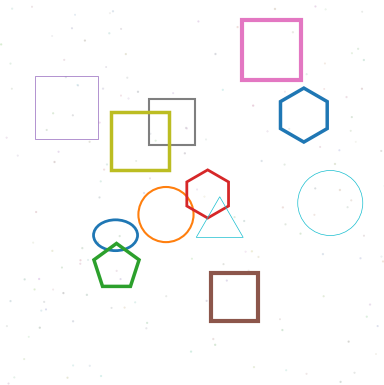[{"shape": "oval", "thickness": 2, "radius": 0.29, "center": [0.3, 0.389]}, {"shape": "hexagon", "thickness": 2.5, "radius": 0.35, "center": [0.789, 0.701]}, {"shape": "circle", "thickness": 1.5, "radius": 0.36, "center": [0.431, 0.443]}, {"shape": "pentagon", "thickness": 2.5, "radius": 0.31, "center": [0.303, 0.306]}, {"shape": "hexagon", "thickness": 2, "radius": 0.31, "center": [0.539, 0.496]}, {"shape": "square", "thickness": 0.5, "radius": 0.41, "center": [0.173, 0.722]}, {"shape": "square", "thickness": 3, "radius": 0.31, "center": [0.609, 0.228]}, {"shape": "square", "thickness": 3, "radius": 0.38, "center": [0.704, 0.87]}, {"shape": "square", "thickness": 1.5, "radius": 0.3, "center": [0.446, 0.683]}, {"shape": "square", "thickness": 2.5, "radius": 0.38, "center": [0.364, 0.633]}, {"shape": "triangle", "thickness": 0.5, "radius": 0.35, "center": [0.571, 0.419]}, {"shape": "circle", "thickness": 0.5, "radius": 0.42, "center": [0.858, 0.473]}]